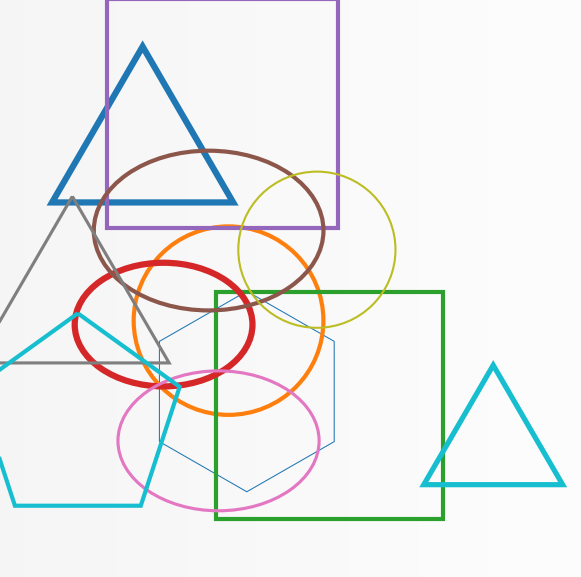[{"shape": "hexagon", "thickness": 0.5, "radius": 0.87, "center": [0.425, 0.321]}, {"shape": "triangle", "thickness": 3, "radius": 0.9, "center": [0.245, 0.739]}, {"shape": "circle", "thickness": 2, "radius": 0.82, "center": [0.393, 0.444]}, {"shape": "square", "thickness": 2, "radius": 0.98, "center": [0.567, 0.297]}, {"shape": "oval", "thickness": 3, "radius": 0.76, "center": [0.281, 0.437]}, {"shape": "square", "thickness": 2, "radius": 0.99, "center": [0.383, 0.802]}, {"shape": "oval", "thickness": 2, "radius": 0.99, "center": [0.359, 0.6]}, {"shape": "oval", "thickness": 1.5, "radius": 0.87, "center": [0.376, 0.236]}, {"shape": "triangle", "thickness": 1.5, "radius": 0.96, "center": [0.124, 0.467]}, {"shape": "circle", "thickness": 1, "radius": 0.68, "center": [0.545, 0.567]}, {"shape": "pentagon", "thickness": 2, "radius": 0.92, "center": [0.134, 0.272]}, {"shape": "triangle", "thickness": 2.5, "radius": 0.69, "center": [0.849, 0.229]}]